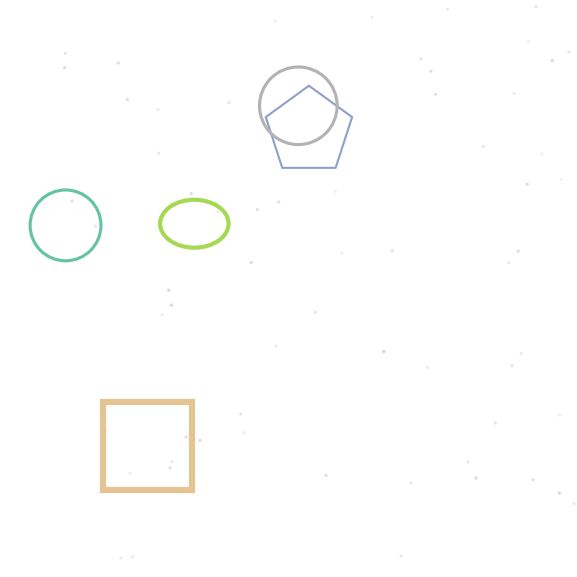[{"shape": "circle", "thickness": 1.5, "radius": 0.31, "center": [0.113, 0.609]}, {"shape": "pentagon", "thickness": 1, "radius": 0.39, "center": [0.535, 0.772]}, {"shape": "oval", "thickness": 2, "radius": 0.3, "center": [0.337, 0.612]}, {"shape": "square", "thickness": 3, "radius": 0.38, "center": [0.255, 0.227]}, {"shape": "circle", "thickness": 1.5, "radius": 0.34, "center": [0.517, 0.816]}]